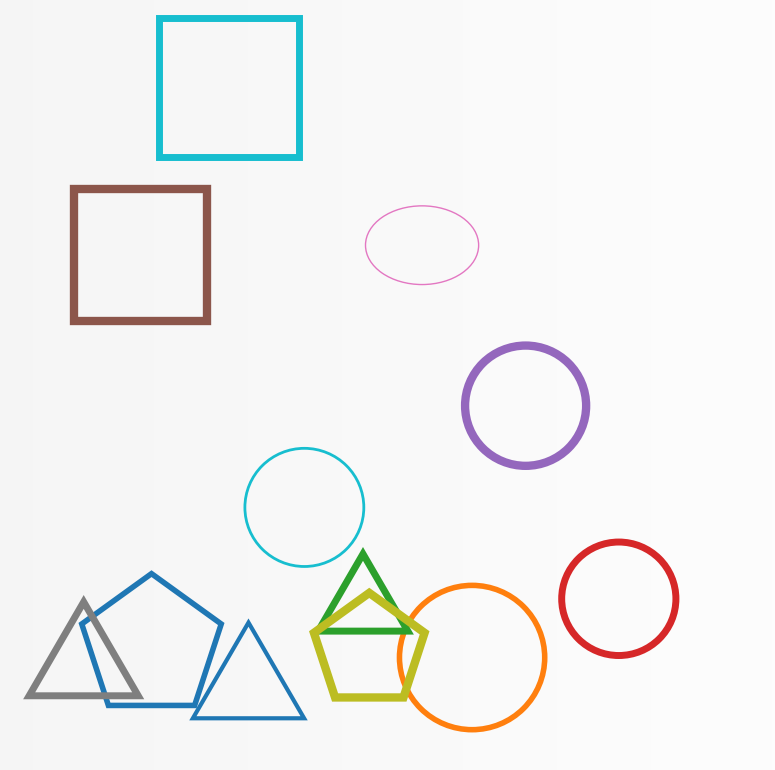[{"shape": "pentagon", "thickness": 2, "radius": 0.47, "center": [0.195, 0.16]}, {"shape": "triangle", "thickness": 1.5, "radius": 0.41, "center": [0.321, 0.109]}, {"shape": "circle", "thickness": 2, "radius": 0.47, "center": [0.609, 0.146]}, {"shape": "triangle", "thickness": 2.5, "radius": 0.33, "center": [0.468, 0.214]}, {"shape": "circle", "thickness": 2.5, "radius": 0.37, "center": [0.798, 0.222]}, {"shape": "circle", "thickness": 3, "radius": 0.39, "center": [0.678, 0.473]}, {"shape": "square", "thickness": 3, "radius": 0.43, "center": [0.182, 0.669]}, {"shape": "oval", "thickness": 0.5, "radius": 0.36, "center": [0.545, 0.682]}, {"shape": "triangle", "thickness": 2.5, "radius": 0.41, "center": [0.108, 0.137]}, {"shape": "pentagon", "thickness": 3, "radius": 0.38, "center": [0.476, 0.155]}, {"shape": "square", "thickness": 2.5, "radius": 0.45, "center": [0.296, 0.886]}, {"shape": "circle", "thickness": 1, "radius": 0.38, "center": [0.393, 0.341]}]